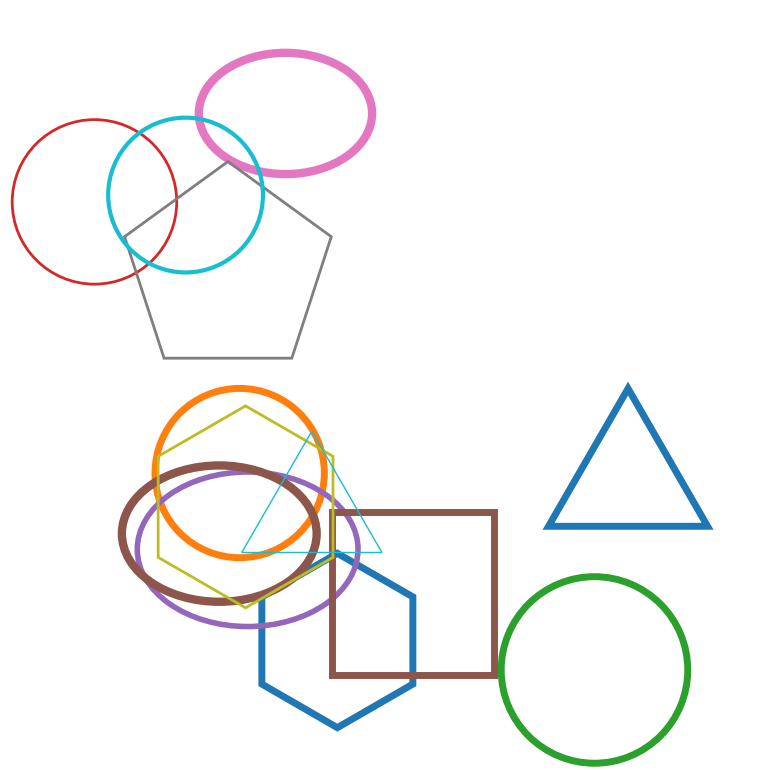[{"shape": "hexagon", "thickness": 2.5, "radius": 0.57, "center": [0.438, 0.168]}, {"shape": "triangle", "thickness": 2.5, "radius": 0.6, "center": [0.816, 0.376]}, {"shape": "circle", "thickness": 2.5, "radius": 0.55, "center": [0.311, 0.386]}, {"shape": "circle", "thickness": 2.5, "radius": 0.61, "center": [0.772, 0.13]}, {"shape": "circle", "thickness": 1, "radius": 0.53, "center": [0.123, 0.738]}, {"shape": "oval", "thickness": 2, "radius": 0.72, "center": [0.322, 0.287]}, {"shape": "oval", "thickness": 3, "radius": 0.63, "center": [0.285, 0.307]}, {"shape": "square", "thickness": 2.5, "radius": 0.53, "center": [0.536, 0.229]}, {"shape": "oval", "thickness": 3, "radius": 0.56, "center": [0.371, 0.853]}, {"shape": "pentagon", "thickness": 1, "radius": 0.71, "center": [0.296, 0.649]}, {"shape": "hexagon", "thickness": 1, "radius": 0.66, "center": [0.319, 0.342]}, {"shape": "circle", "thickness": 1.5, "radius": 0.5, "center": [0.241, 0.747]}, {"shape": "triangle", "thickness": 0.5, "radius": 0.53, "center": [0.405, 0.335]}]